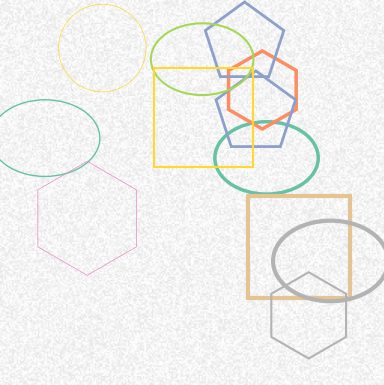[{"shape": "oval", "thickness": 1, "radius": 0.71, "center": [0.117, 0.641]}, {"shape": "oval", "thickness": 2.5, "radius": 0.67, "center": [0.692, 0.59]}, {"shape": "hexagon", "thickness": 2.5, "radius": 0.51, "center": [0.681, 0.766]}, {"shape": "pentagon", "thickness": 2, "radius": 0.54, "center": [0.635, 0.888]}, {"shape": "pentagon", "thickness": 2, "radius": 0.54, "center": [0.664, 0.707]}, {"shape": "hexagon", "thickness": 0.5, "radius": 0.74, "center": [0.226, 0.433]}, {"shape": "oval", "thickness": 1.5, "radius": 0.67, "center": [0.525, 0.846]}, {"shape": "square", "thickness": 1.5, "radius": 0.65, "center": [0.529, 0.695]}, {"shape": "circle", "thickness": 0.5, "radius": 0.57, "center": [0.266, 0.875]}, {"shape": "square", "thickness": 3, "radius": 0.66, "center": [0.777, 0.358]}, {"shape": "hexagon", "thickness": 1.5, "radius": 0.56, "center": [0.802, 0.181]}, {"shape": "oval", "thickness": 3, "radius": 0.75, "center": [0.859, 0.322]}]